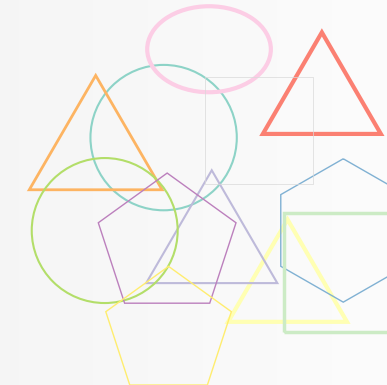[{"shape": "circle", "thickness": 1.5, "radius": 0.94, "center": [0.422, 0.643]}, {"shape": "triangle", "thickness": 3, "radius": 0.89, "center": [0.742, 0.253]}, {"shape": "triangle", "thickness": 1.5, "radius": 0.98, "center": [0.546, 0.362]}, {"shape": "triangle", "thickness": 3, "radius": 0.88, "center": [0.831, 0.74]}, {"shape": "hexagon", "thickness": 1, "radius": 0.93, "center": [0.886, 0.401]}, {"shape": "triangle", "thickness": 2, "radius": 0.99, "center": [0.247, 0.606]}, {"shape": "circle", "thickness": 1.5, "radius": 0.94, "center": [0.27, 0.401]}, {"shape": "oval", "thickness": 3, "radius": 0.8, "center": [0.539, 0.872]}, {"shape": "square", "thickness": 0.5, "radius": 0.7, "center": [0.669, 0.662]}, {"shape": "pentagon", "thickness": 1, "radius": 0.93, "center": [0.431, 0.364]}, {"shape": "square", "thickness": 2.5, "radius": 0.77, "center": [0.888, 0.291]}, {"shape": "pentagon", "thickness": 1, "radius": 0.85, "center": [0.435, 0.138]}]